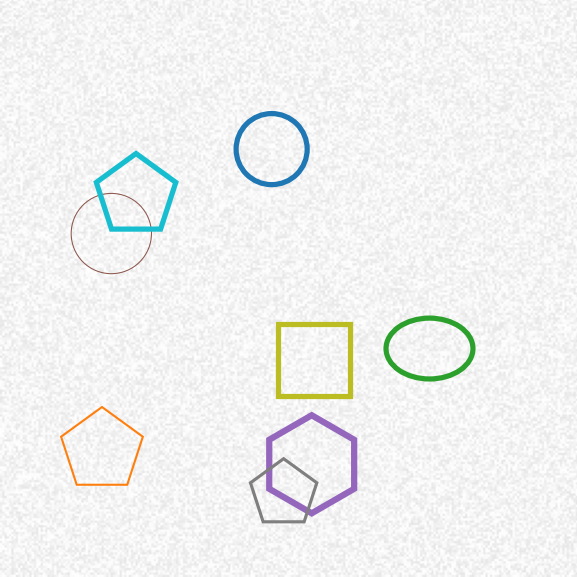[{"shape": "circle", "thickness": 2.5, "radius": 0.31, "center": [0.47, 0.741]}, {"shape": "pentagon", "thickness": 1, "radius": 0.37, "center": [0.177, 0.22]}, {"shape": "oval", "thickness": 2.5, "radius": 0.38, "center": [0.744, 0.396]}, {"shape": "hexagon", "thickness": 3, "radius": 0.42, "center": [0.54, 0.195]}, {"shape": "circle", "thickness": 0.5, "radius": 0.35, "center": [0.193, 0.595]}, {"shape": "pentagon", "thickness": 1.5, "radius": 0.3, "center": [0.491, 0.144]}, {"shape": "square", "thickness": 2.5, "radius": 0.31, "center": [0.543, 0.376]}, {"shape": "pentagon", "thickness": 2.5, "radius": 0.36, "center": [0.236, 0.661]}]